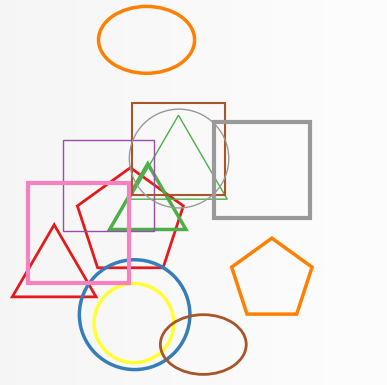[{"shape": "triangle", "thickness": 2, "radius": 0.62, "center": [0.14, 0.291]}, {"shape": "pentagon", "thickness": 2, "radius": 0.72, "center": [0.336, 0.421]}, {"shape": "circle", "thickness": 2.5, "radius": 0.71, "center": [0.347, 0.183]}, {"shape": "triangle", "thickness": 1, "radius": 0.73, "center": [0.461, 0.555]}, {"shape": "triangle", "thickness": 2.5, "radius": 0.57, "center": [0.381, 0.461]}, {"shape": "square", "thickness": 1, "radius": 0.59, "center": [0.28, 0.518]}, {"shape": "oval", "thickness": 2.5, "radius": 0.62, "center": [0.378, 0.896]}, {"shape": "pentagon", "thickness": 2.5, "radius": 0.55, "center": [0.702, 0.272]}, {"shape": "circle", "thickness": 2.5, "radius": 0.51, "center": [0.346, 0.161]}, {"shape": "oval", "thickness": 2, "radius": 0.55, "center": [0.525, 0.105]}, {"shape": "square", "thickness": 1.5, "radius": 0.6, "center": [0.462, 0.614]}, {"shape": "square", "thickness": 3, "radius": 0.65, "center": [0.202, 0.396]}, {"shape": "circle", "thickness": 1, "radius": 0.64, "center": [0.462, 0.588]}, {"shape": "square", "thickness": 3, "radius": 0.62, "center": [0.677, 0.558]}]